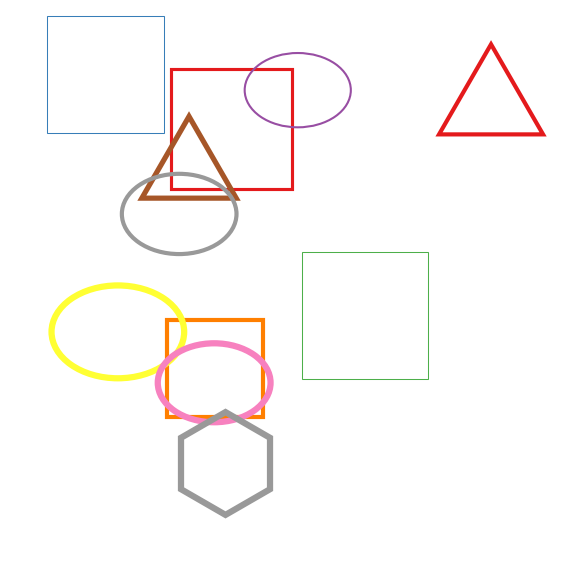[{"shape": "square", "thickness": 1.5, "radius": 0.52, "center": [0.401, 0.776]}, {"shape": "triangle", "thickness": 2, "radius": 0.52, "center": [0.85, 0.818]}, {"shape": "square", "thickness": 0.5, "radius": 0.51, "center": [0.183, 0.87]}, {"shape": "square", "thickness": 0.5, "radius": 0.55, "center": [0.632, 0.453]}, {"shape": "oval", "thickness": 1, "radius": 0.46, "center": [0.516, 0.843]}, {"shape": "square", "thickness": 2, "radius": 0.42, "center": [0.372, 0.361]}, {"shape": "oval", "thickness": 3, "radius": 0.57, "center": [0.204, 0.424]}, {"shape": "triangle", "thickness": 2.5, "radius": 0.47, "center": [0.327, 0.703]}, {"shape": "oval", "thickness": 3, "radius": 0.49, "center": [0.371, 0.336]}, {"shape": "oval", "thickness": 2, "radius": 0.5, "center": [0.31, 0.629]}, {"shape": "hexagon", "thickness": 3, "radius": 0.44, "center": [0.39, 0.197]}]